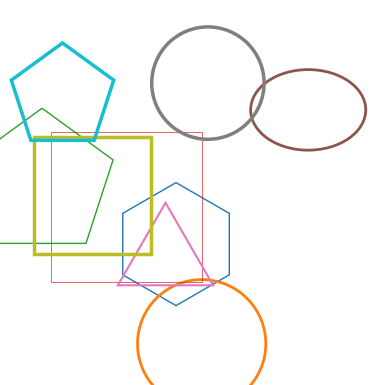[{"shape": "hexagon", "thickness": 1, "radius": 0.8, "center": [0.457, 0.366]}, {"shape": "circle", "thickness": 2, "radius": 0.83, "center": [0.524, 0.107]}, {"shape": "pentagon", "thickness": 1, "radius": 0.97, "center": [0.109, 0.525]}, {"shape": "square", "thickness": 0.5, "radius": 0.98, "center": [0.328, 0.462]}, {"shape": "oval", "thickness": 2, "radius": 0.75, "center": [0.801, 0.715]}, {"shape": "triangle", "thickness": 1.5, "radius": 0.71, "center": [0.43, 0.33]}, {"shape": "circle", "thickness": 2.5, "radius": 0.73, "center": [0.54, 0.784]}, {"shape": "square", "thickness": 2.5, "radius": 0.76, "center": [0.239, 0.493]}, {"shape": "pentagon", "thickness": 2.5, "radius": 0.7, "center": [0.162, 0.749]}]